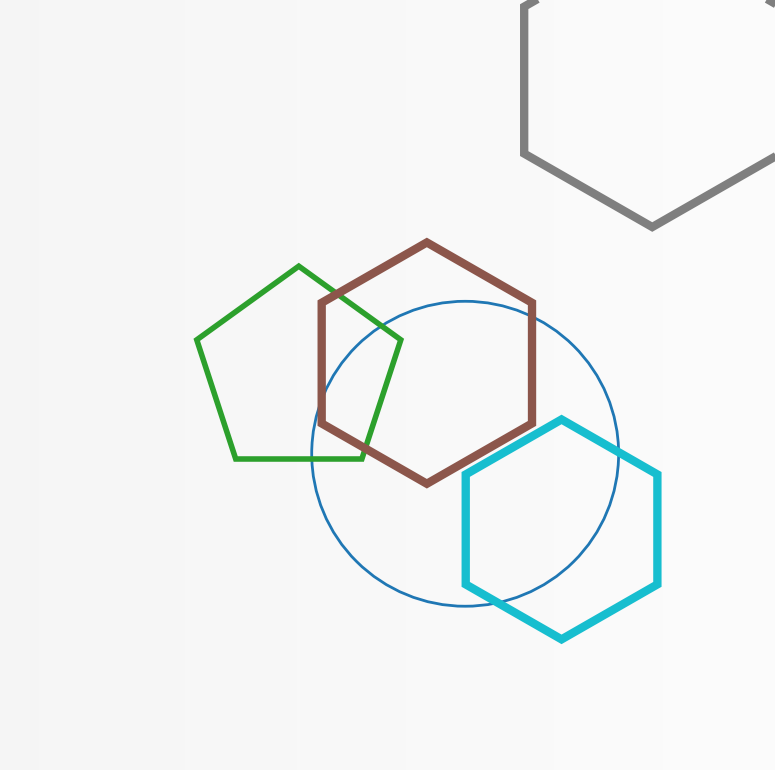[{"shape": "circle", "thickness": 1, "radius": 0.99, "center": [0.6, 0.411]}, {"shape": "pentagon", "thickness": 2, "radius": 0.69, "center": [0.386, 0.516]}, {"shape": "hexagon", "thickness": 3, "radius": 0.78, "center": [0.551, 0.528]}, {"shape": "hexagon", "thickness": 3, "radius": 0.95, "center": [0.842, 0.896]}, {"shape": "hexagon", "thickness": 3, "radius": 0.71, "center": [0.725, 0.312]}]